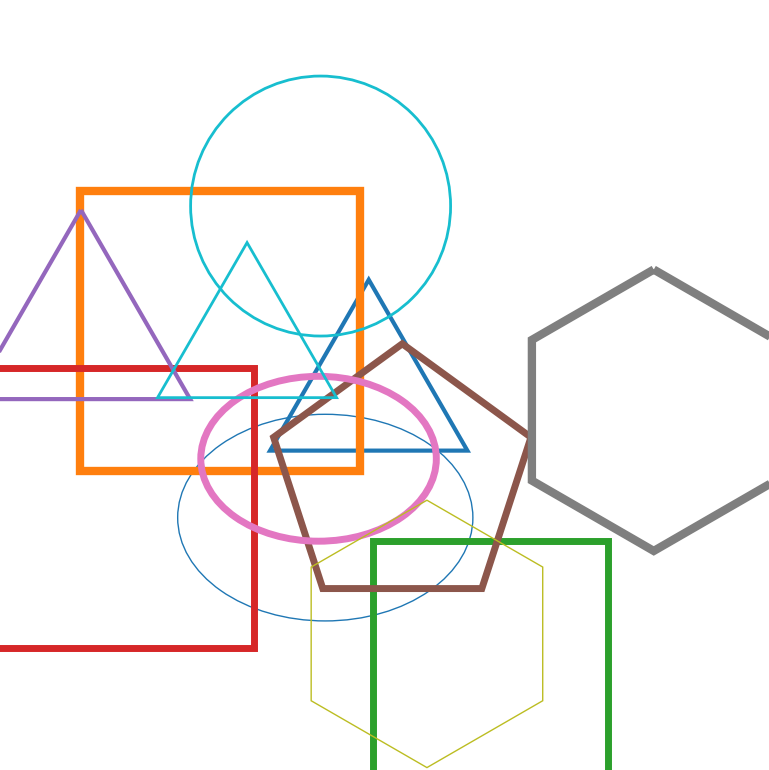[{"shape": "oval", "thickness": 0.5, "radius": 0.96, "center": [0.422, 0.328]}, {"shape": "triangle", "thickness": 1.5, "radius": 0.74, "center": [0.479, 0.489]}, {"shape": "square", "thickness": 3, "radius": 0.91, "center": [0.286, 0.57]}, {"shape": "square", "thickness": 2.5, "radius": 0.76, "center": [0.637, 0.145]}, {"shape": "square", "thickness": 2.5, "radius": 0.91, "center": [0.149, 0.34]}, {"shape": "triangle", "thickness": 1.5, "radius": 0.82, "center": [0.105, 0.564]}, {"shape": "pentagon", "thickness": 2.5, "radius": 0.88, "center": [0.522, 0.378]}, {"shape": "oval", "thickness": 2.5, "radius": 0.76, "center": [0.414, 0.404]}, {"shape": "hexagon", "thickness": 3, "radius": 0.91, "center": [0.849, 0.467]}, {"shape": "hexagon", "thickness": 0.5, "radius": 0.87, "center": [0.554, 0.177]}, {"shape": "triangle", "thickness": 1, "radius": 0.67, "center": [0.321, 0.551]}, {"shape": "circle", "thickness": 1, "radius": 0.84, "center": [0.416, 0.732]}]